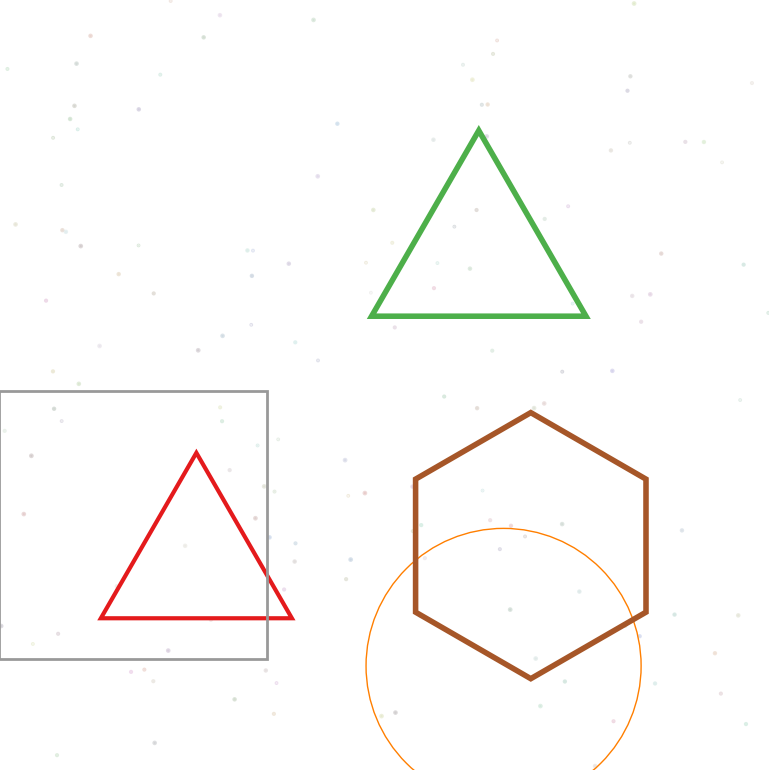[{"shape": "triangle", "thickness": 1.5, "radius": 0.72, "center": [0.255, 0.269]}, {"shape": "triangle", "thickness": 2, "radius": 0.8, "center": [0.622, 0.67]}, {"shape": "circle", "thickness": 0.5, "radius": 0.89, "center": [0.654, 0.135]}, {"shape": "hexagon", "thickness": 2, "radius": 0.86, "center": [0.689, 0.291]}, {"shape": "square", "thickness": 1, "radius": 0.87, "center": [0.173, 0.318]}]